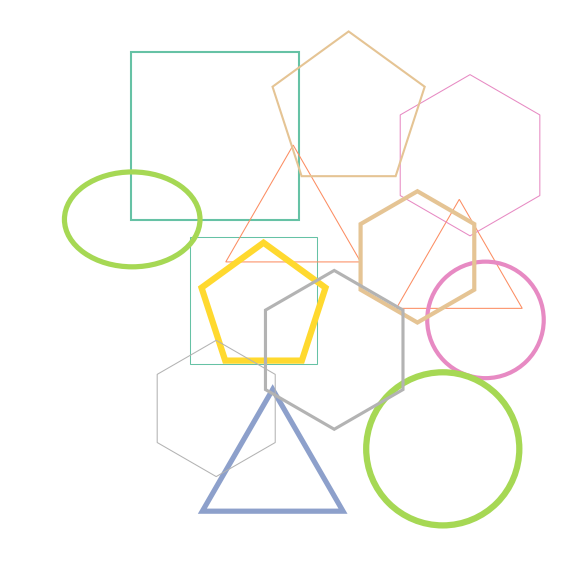[{"shape": "square", "thickness": 0.5, "radius": 0.55, "center": [0.438, 0.479]}, {"shape": "square", "thickness": 1, "radius": 0.72, "center": [0.372, 0.764]}, {"shape": "triangle", "thickness": 0.5, "radius": 0.67, "center": [0.508, 0.613]}, {"shape": "triangle", "thickness": 0.5, "radius": 0.63, "center": [0.795, 0.528]}, {"shape": "triangle", "thickness": 2.5, "radius": 0.7, "center": [0.472, 0.184]}, {"shape": "circle", "thickness": 2, "radius": 0.5, "center": [0.841, 0.445]}, {"shape": "hexagon", "thickness": 0.5, "radius": 0.7, "center": [0.814, 0.73]}, {"shape": "circle", "thickness": 3, "radius": 0.66, "center": [0.767, 0.222]}, {"shape": "oval", "thickness": 2.5, "radius": 0.59, "center": [0.229, 0.619]}, {"shape": "pentagon", "thickness": 3, "radius": 0.56, "center": [0.456, 0.466]}, {"shape": "pentagon", "thickness": 1, "radius": 0.69, "center": [0.604, 0.806]}, {"shape": "hexagon", "thickness": 2, "radius": 0.57, "center": [0.723, 0.554]}, {"shape": "hexagon", "thickness": 0.5, "radius": 0.59, "center": [0.374, 0.292]}, {"shape": "hexagon", "thickness": 1.5, "radius": 0.69, "center": [0.579, 0.393]}]